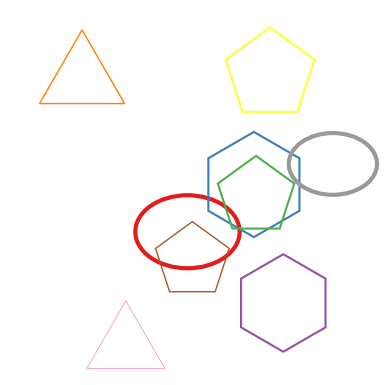[{"shape": "oval", "thickness": 3, "radius": 0.68, "center": [0.487, 0.398]}, {"shape": "hexagon", "thickness": 1.5, "radius": 0.68, "center": [0.659, 0.521]}, {"shape": "pentagon", "thickness": 1.5, "radius": 0.52, "center": [0.665, 0.491]}, {"shape": "hexagon", "thickness": 1.5, "radius": 0.63, "center": [0.736, 0.213]}, {"shape": "triangle", "thickness": 1, "radius": 0.64, "center": [0.213, 0.795]}, {"shape": "pentagon", "thickness": 1.5, "radius": 0.61, "center": [0.701, 0.807]}, {"shape": "pentagon", "thickness": 1, "radius": 0.5, "center": [0.5, 0.324]}, {"shape": "triangle", "thickness": 0.5, "radius": 0.58, "center": [0.327, 0.102]}, {"shape": "oval", "thickness": 3, "radius": 0.57, "center": [0.865, 0.574]}]